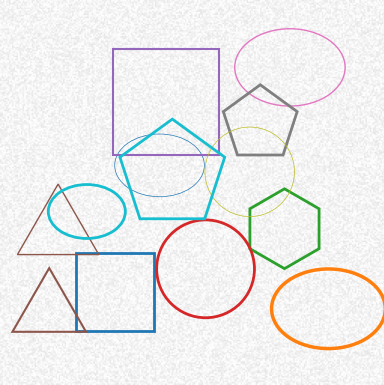[{"shape": "square", "thickness": 2, "radius": 0.5, "center": [0.299, 0.241]}, {"shape": "oval", "thickness": 0.5, "radius": 0.58, "center": [0.414, 0.57]}, {"shape": "oval", "thickness": 2.5, "radius": 0.74, "center": [0.853, 0.198]}, {"shape": "hexagon", "thickness": 2, "radius": 0.52, "center": [0.739, 0.406]}, {"shape": "circle", "thickness": 2, "radius": 0.64, "center": [0.534, 0.302]}, {"shape": "square", "thickness": 1.5, "radius": 0.69, "center": [0.432, 0.734]}, {"shape": "triangle", "thickness": 1, "radius": 0.61, "center": [0.151, 0.4]}, {"shape": "triangle", "thickness": 1.5, "radius": 0.55, "center": [0.128, 0.193]}, {"shape": "oval", "thickness": 1, "radius": 0.72, "center": [0.753, 0.825]}, {"shape": "pentagon", "thickness": 2, "radius": 0.5, "center": [0.676, 0.679]}, {"shape": "circle", "thickness": 0.5, "radius": 0.58, "center": [0.649, 0.554]}, {"shape": "pentagon", "thickness": 2, "radius": 0.72, "center": [0.448, 0.548]}, {"shape": "oval", "thickness": 2, "radius": 0.5, "center": [0.226, 0.451]}]